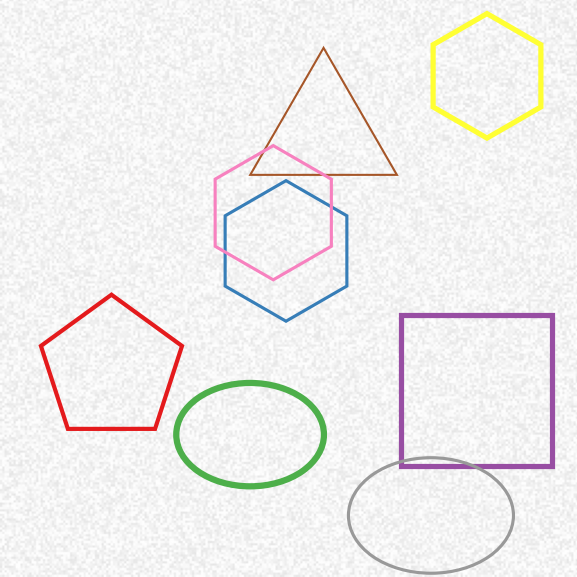[{"shape": "pentagon", "thickness": 2, "radius": 0.64, "center": [0.193, 0.36]}, {"shape": "hexagon", "thickness": 1.5, "radius": 0.61, "center": [0.495, 0.565]}, {"shape": "oval", "thickness": 3, "radius": 0.64, "center": [0.433, 0.247]}, {"shape": "square", "thickness": 2.5, "radius": 0.65, "center": [0.825, 0.323]}, {"shape": "hexagon", "thickness": 2.5, "radius": 0.54, "center": [0.843, 0.868]}, {"shape": "triangle", "thickness": 1, "radius": 0.73, "center": [0.56, 0.77]}, {"shape": "hexagon", "thickness": 1.5, "radius": 0.58, "center": [0.473, 0.631]}, {"shape": "oval", "thickness": 1.5, "radius": 0.71, "center": [0.746, 0.107]}]